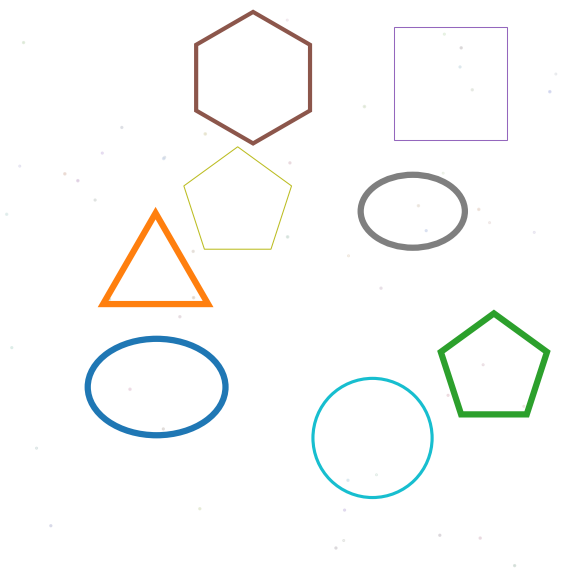[{"shape": "oval", "thickness": 3, "radius": 0.6, "center": [0.271, 0.329]}, {"shape": "triangle", "thickness": 3, "radius": 0.52, "center": [0.269, 0.525]}, {"shape": "pentagon", "thickness": 3, "radius": 0.48, "center": [0.855, 0.36]}, {"shape": "square", "thickness": 0.5, "radius": 0.49, "center": [0.78, 0.855]}, {"shape": "hexagon", "thickness": 2, "radius": 0.57, "center": [0.438, 0.865]}, {"shape": "oval", "thickness": 3, "radius": 0.45, "center": [0.715, 0.633]}, {"shape": "pentagon", "thickness": 0.5, "radius": 0.49, "center": [0.412, 0.647]}, {"shape": "circle", "thickness": 1.5, "radius": 0.52, "center": [0.645, 0.241]}]